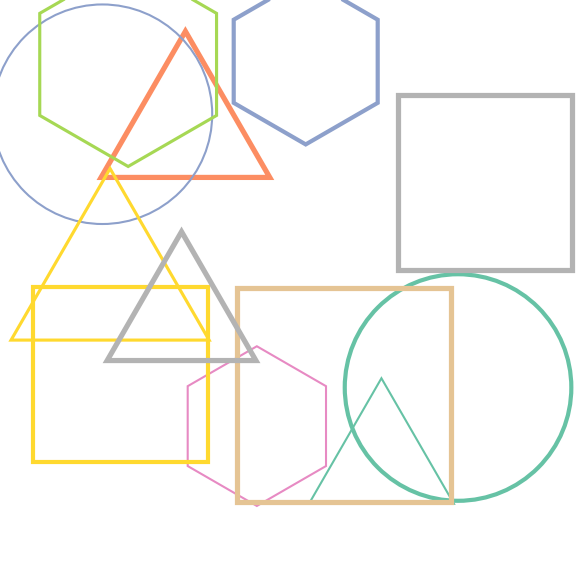[{"shape": "triangle", "thickness": 1, "radius": 0.72, "center": [0.66, 0.199]}, {"shape": "circle", "thickness": 2, "radius": 0.98, "center": [0.793, 0.328]}, {"shape": "triangle", "thickness": 2.5, "radius": 0.84, "center": [0.321, 0.776]}, {"shape": "hexagon", "thickness": 2, "radius": 0.72, "center": [0.529, 0.893]}, {"shape": "circle", "thickness": 1, "radius": 0.95, "center": [0.177, 0.801]}, {"shape": "hexagon", "thickness": 1, "radius": 0.69, "center": [0.445, 0.261]}, {"shape": "hexagon", "thickness": 1.5, "radius": 0.88, "center": [0.222, 0.888]}, {"shape": "triangle", "thickness": 1.5, "radius": 0.99, "center": [0.191, 0.509]}, {"shape": "square", "thickness": 2, "radius": 0.76, "center": [0.208, 0.35]}, {"shape": "square", "thickness": 2.5, "radius": 0.93, "center": [0.595, 0.315]}, {"shape": "square", "thickness": 2.5, "radius": 0.76, "center": [0.84, 0.683]}, {"shape": "triangle", "thickness": 2.5, "radius": 0.74, "center": [0.314, 0.449]}]